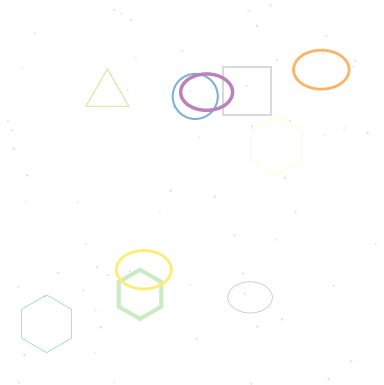[{"shape": "hexagon", "thickness": 0.5, "radius": 0.37, "center": [0.121, 0.159]}, {"shape": "hexagon", "thickness": 0.5, "radius": 0.38, "center": [0.718, 0.623]}, {"shape": "oval", "thickness": 0.5, "radius": 0.29, "center": [0.65, 0.228]}, {"shape": "circle", "thickness": 1.5, "radius": 0.29, "center": [0.507, 0.75]}, {"shape": "oval", "thickness": 2, "radius": 0.36, "center": [0.835, 0.819]}, {"shape": "triangle", "thickness": 0.5, "radius": 0.32, "center": [0.279, 0.756]}, {"shape": "square", "thickness": 1.5, "radius": 0.31, "center": [0.643, 0.763]}, {"shape": "oval", "thickness": 2.5, "radius": 0.34, "center": [0.537, 0.761]}, {"shape": "hexagon", "thickness": 3, "radius": 0.32, "center": [0.364, 0.236]}, {"shape": "oval", "thickness": 2, "radius": 0.36, "center": [0.373, 0.299]}]